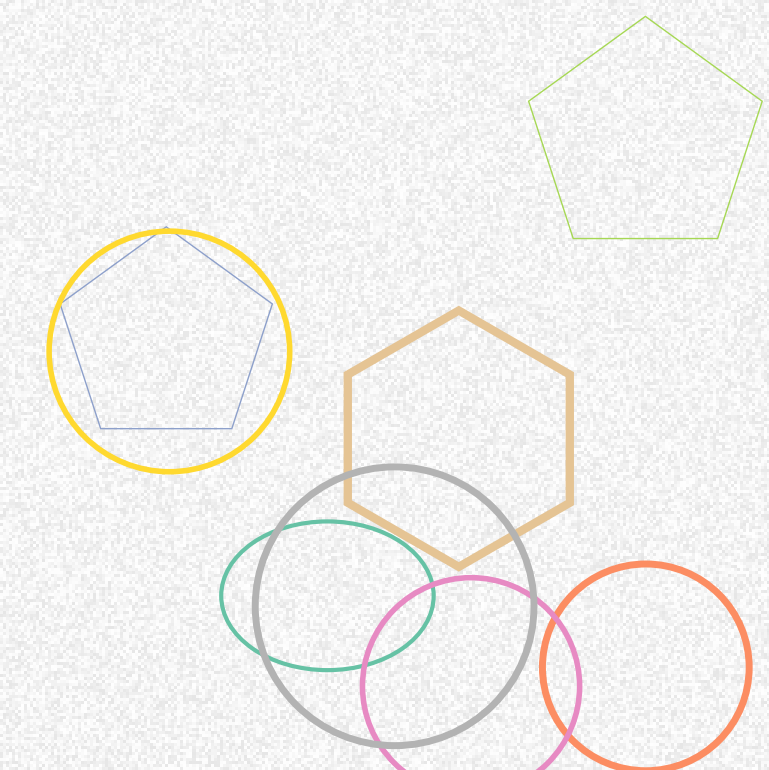[{"shape": "oval", "thickness": 1.5, "radius": 0.69, "center": [0.425, 0.226]}, {"shape": "circle", "thickness": 2.5, "radius": 0.67, "center": [0.839, 0.133]}, {"shape": "pentagon", "thickness": 0.5, "radius": 0.72, "center": [0.216, 0.561]}, {"shape": "circle", "thickness": 2, "radius": 0.71, "center": [0.612, 0.109]}, {"shape": "pentagon", "thickness": 0.5, "radius": 0.8, "center": [0.838, 0.819]}, {"shape": "circle", "thickness": 2, "radius": 0.78, "center": [0.22, 0.544]}, {"shape": "hexagon", "thickness": 3, "radius": 0.83, "center": [0.596, 0.43]}, {"shape": "circle", "thickness": 2.5, "radius": 0.91, "center": [0.513, 0.213]}]